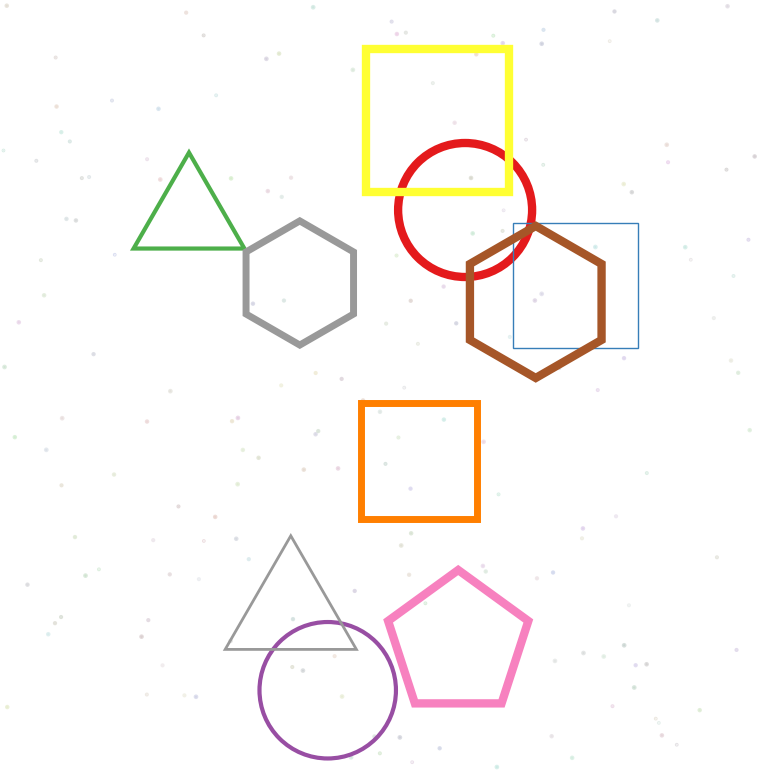[{"shape": "circle", "thickness": 3, "radius": 0.44, "center": [0.604, 0.727]}, {"shape": "square", "thickness": 0.5, "radius": 0.4, "center": [0.747, 0.629]}, {"shape": "triangle", "thickness": 1.5, "radius": 0.42, "center": [0.245, 0.719]}, {"shape": "circle", "thickness": 1.5, "radius": 0.44, "center": [0.426, 0.104]}, {"shape": "square", "thickness": 2.5, "radius": 0.38, "center": [0.544, 0.401]}, {"shape": "square", "thickness": 3, "radius": 0.46, "center": [0.568, 0.844]}, {"shape": "hexagon", "thickness": 3, "radius": 0.49, "center": [0.696, 0.608]}, {"shape": "pentagon", "thickness": 3, "radius": 0.48, "center": [0.595, 0.164]}, {"shape": "hexagon", "thickness": 2.5, "radius": 0.4, "center": [0.389, 0.632]}, {"shape": "triangle", "thickness": 1, "radius": 0.49, "center": [0.378, 0.206]}]